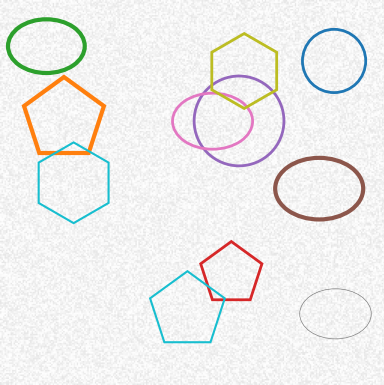[{"shape": "circle", "thickness": 2, "radius": 0.41, "center": [0.868, 0.842]}, {"shape": "pentagon", "thickness": 3, "radius": 0.55, "center": [0.166, 0.691]}, {"shape": "oval", "thickness": 3, "radius": 0.5, "center": [0.12, 0.88]}, {"shape": "pentagon", "thickness": 2, "radius": 0.42, "center": [0.601, 0.289]}, {"shape": "circle", "thickness": 2, "radius": 0.58, "center": [0.621, 0.686]}, {"shape": "oval", "thickness": 3, "radius": 0.57, "center": [0.829, 0.51]}, {"shape": "oval", "thickness": 2, "radius": 0.52, "center": [0.552, 0.685]}, {"shape": "oval", "thickness": 0.5, "radius": 0.46, "center": [0.871, 0.185]}, {"shape": "hexagon", "thickness": 2, "radius": 0.49, "center": [0.634, 0.816]}, {"shape": "hexagon", "thickness": 1.5, "radius": 0.52, "center": [0.191, 0.525]}, {"shape": "pentagon", "thickness": 1.5, "radius": 0.51, "center": [0.487, 0.194]}]